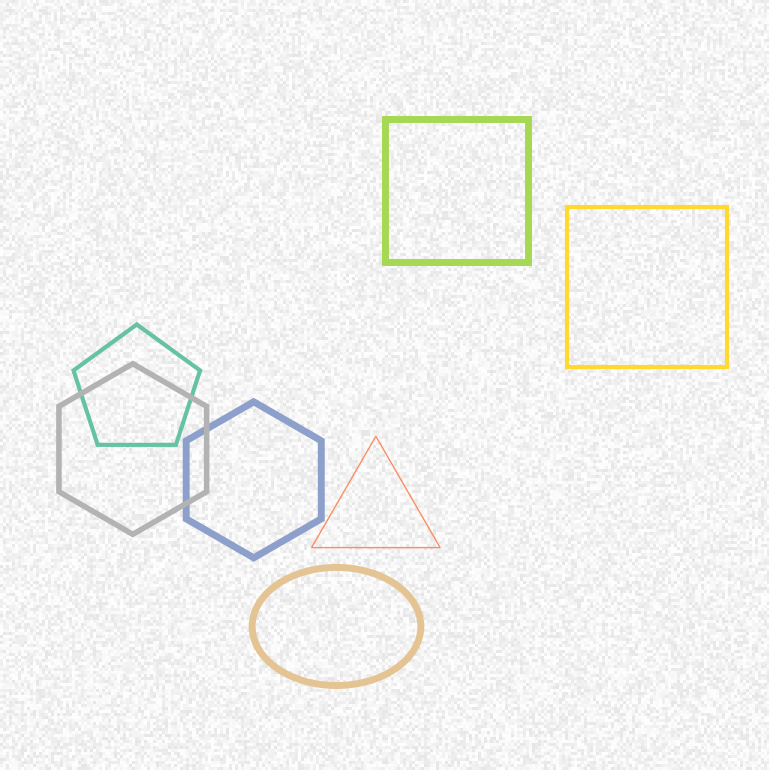[{"shape": "pentagon", "thickness": 1.5, "radius": 0.43, "center": [0.178, 0.492]}, {"shape": "triangle", "thickness": 0.5, "radius": 0.48, "center": [0.488, 0.337]}, {"shape": "hexagon", "thickness": 2.5, "radius": 0.51, "center": [0.33, 0.377]}, {"shape": "square", "thickness": 2.5, "radius": 0.46, "center": [0.593, 0.753]}, {"shape": "square", "thickness": 1.5, "radius": 0.52, "center": [0.84, 0.627]}, {"shape": "oval", "thickness": 2.5, "radius": 0.55, "center": [0.437, 0.186]}, {"shape": "hexagon", "thickness": 2, "radius": 0.55, "center": [0.172, 0.417]}]